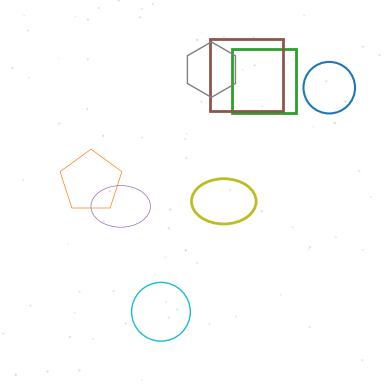[{"shape": "circle", "thickness": 1.5, "radius": 0.33, "center": [0.855, 0.772]}, {"shape": "pentagon", "thickness": 0.5, "radius": 0.42, "center": [0.236, 0.528]}, {"shape": "square", "thickness": 2, "radius": 0.42, "center": [0.686, 0.789]}, {"shape": "oval", "thickness": 0.5, "radius": 0.39, "center": [0.314, 0.464]}, {"shape": "square", "thickness": 2, "radius": 0.47, "center": [0.641, 0.805]}, {"shape": "hexagon", "thickness": 1, "radius": 0.36, "center": [0.549, 0.819]}, {"shape": "oval", "thickness": 2, "radius": 0.42, "center": [0.581, 0.477]}, {"shape": "circle", "thickness": 1, "radius": 0.38, "center": [0.418, 0.19]}]